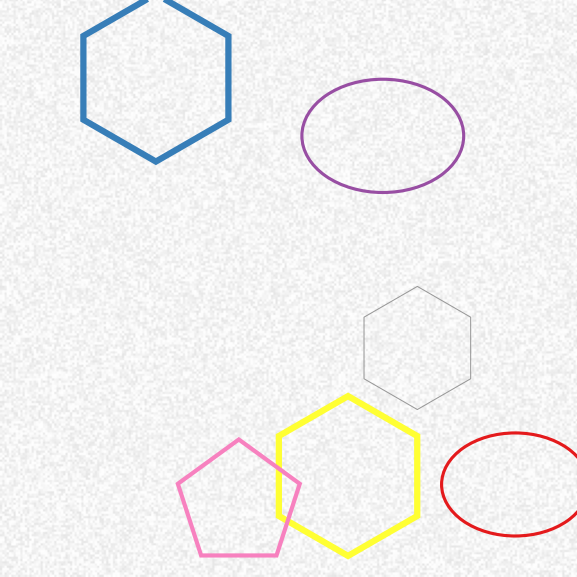[{"shape": "oval", "thickness": 1.5, "radius": 0.64, "center": [0.892, 0.16]}, {"shape": "hexagon", "thickness": 3, "radius": 0.72, "center": [0.27, 0.864]}, {"shape": "oval", "thickness": 1.5, "radius": 0.7, "center": [0.663, 0.764]}, {"shape": "hexagon", "thickness": 3, "radius": 0.69, "center": [0.603, 0.175]}, {"shape": "pentagon", "thickness": 2, "radius": 0.56, "center": [0.414, 0.127]}, {"shape": "hexagon", "thickness": 0.5, "radius": 0.53, "center": [0.723, 0.397]}]